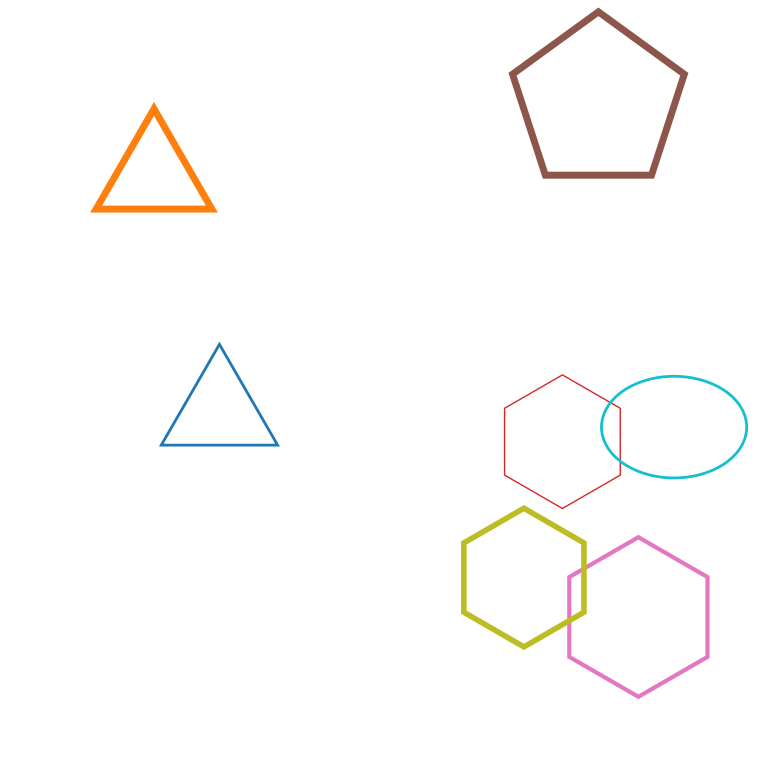[{"shape": "triangle", "thickness": 1, "radius": 0.44, "center": [0.285, 0.466]}, {"shape": "triangle", "thickness": 2.5, "radius": 0.43, "center": [0.2, 0.772]}, {"shape": "hexagon", "thickness": 0.5, "radius": 0.43, "center": [0.73, 0.426]}, {"shape": "pentagon", "thickness": 2.5, "radius": 0.59, "center": [0.777, 0.867]}, {"shape": "hexagon", "thickness": 1.5, "radius": 0.52, "center": [0.829, 0.199]}, {"shape": "hexagon", "thickness": 2, "radius": 0.45, "center": [0.68, 0.25]}, {"shape": "oval", "thickness": 1, "radius": 0.47, "center": [0.875, 0.445]}]